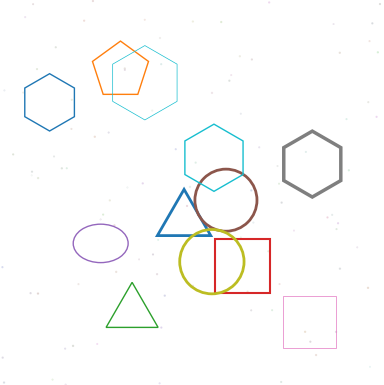[{"shape": "hexagon", "thickness": 1, "radius": 0.37, "center": [0.129, 0.734]}, {"shape": "triangle", "thickness": 2, "radius": 0.4, "center": [0.478, 0.428]}, {"shape": "pentagon", "thickness": 1, "radius": 0.38, "center": [0.313, 0.817]}, {"shape": "triangle", "thickness": 1, "radius": 0.39, "center": [0.343, 0.189]}, {"shape": "square", "thickness": 1.5, "radius": 0.36, "center": [0.63, 0.309]}, {"shape": "oval", "thickness": 1, "radius": 0.36, "center": [0.262, 0.368]}, {"shape": "circle", "thickness": 2, "radius": 0.4, "center": [0.587, 0.48]}, {"shape": "square", "thickness": 0.5, "radius": 0.34, "center": [0.804, 0.164]}, {"shape": "hexagon", "thickness": 2.5, "radius": 0.43, "center": [0.811, 0.574]}, {"shape": "circle", "thickness": 2, "radius": 0.42, "center": [0.55, 0.32]}, {"shape": "hexagon", "thickness": 0.5, "radius": 0.48, "center": [0.376, 0.785]}, {"shape": "hexagon", "thickness": 1, "radius": 0.44, "center": [0.556, 0.59]}]